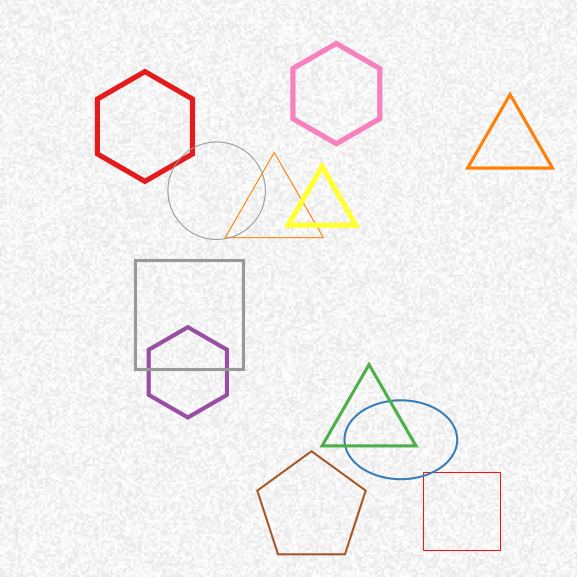[{"shape": "hexagon", "thickness": 2.5, "radius": 0.48, "center": [0.251, 0.78]}, {"shape": "square", "thickness": 0.5, "radius": 0.34, "center": [0.799, 0.114]}, {"shape": "oval", "thickness": 1, "radius": 0.49, "center": [0.694, 0.238]}, {"shape": "triangle", "thickness": 1.5, "radius": 0.47, "center": [0.639, 0.274]}, {"shape": "hexagon", "thickness": 2, "radius": 0.39, "center": [0.325, 0.354]}, {"shape": "triangle", "thickness": 0.5, "radius": 0.49, "center": [0.475, 0.637]}, {"shape": "triangle", "thickness": 1.5, "radius": 0.42, "center": [0.883, 0.751]}, {"shape": "triangle", "thickness": 2.5, "radius": 0.34, "center": [0.558, 0.643]}, {"shape": "pentagon", "thickness": 1, "radius": 0.49, "center": [0.539, 0.119]}, {"shape": "hexagon", "thickness": 2.5, "radius": 0.43, "center": [0.582, 0.837]}, {"shape": "circle", "thickness": 0.5, "radius": 0.42, "center": [0.375, 0.669]}, {"shape": "square", "thickness": 1.5, "radius": 0.47, "center": [0.327, 0.454]}]